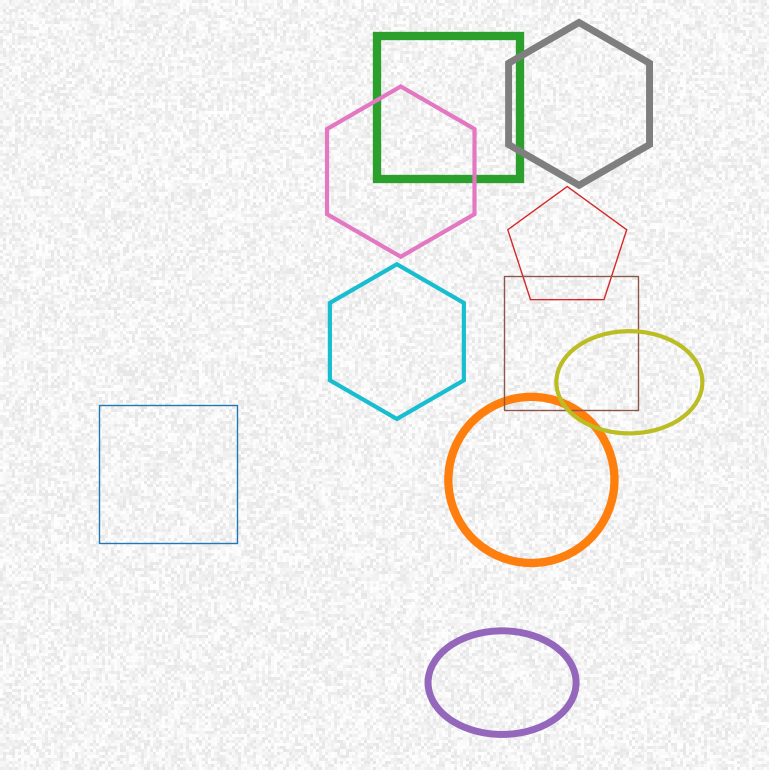[{"shape": "square", "thickness": 0.5, "radius": 0.45, "center": [0.218, 0.384]}, {"shape": "circle", "thickness": 3, "radius": 0.54, "center": [0.69, 0.377]}, {"shape": "square", "thickness": 3, "radius": 0.46, "center": [0.582, 0.86]}, {"shape": "pentagon", "thickness": 0.5, "radius": 0.41, "center": [0.737, 0.677]}, {"shape": "oval", "thickness": 2.5, "radius": 0.48, "center": [0.652, 0.113]}, {"shape": "square", "thickness": 0.5, "radius": 0.44, "center": [0.742, 0.554]}, {"shape": "hexagon", "thickness": 1.5, "radius": 0.55, "center": [0.52, 0.777]}, {"shape": "hexagon", "thickness": 2.5, "radius": 0.53, "center": [0.752, 0.865]}, {"shape": "oval", "thickness": 1.5, "radius": 0.47, "center": [0.817, 0.504]}, {"shape": "hexagon", "thickness": 1.5, "radius": 0.5, "center": [0.515, 0.556]}]